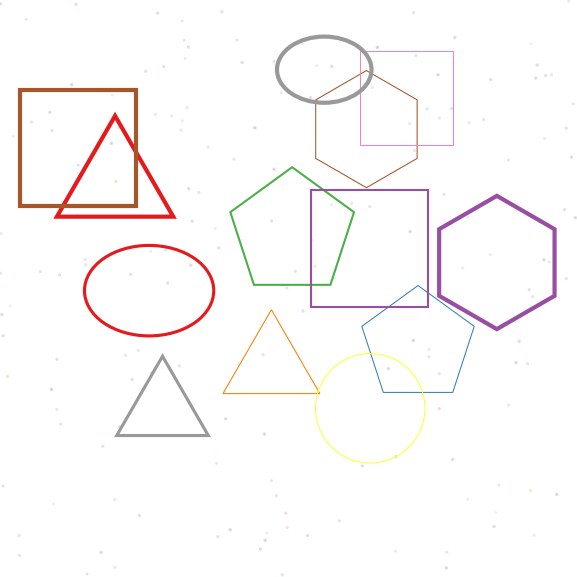[{"shape": "triangle", "thickness": 2, "radius": 0.58, "center": [0.199, 0.682]}, {"shape": "oval", "thickness": 1.5, "radius": 0.56, "center": [0.258, 0.496]}, {"shape": "pentagon", "thickness": 0.5, "radius": 0.51, "center": [0.724, 0.402]}, {"shape": "pentagon", "thickness": 1, "radius": 0.56, "center": [0.506, 0.597]}, {"shape": "hexagon", "thickness": 2, "radius": 0.58, "center": [0.86, 0.545]}, {"shape": "square", "thickness": 1, "radius": 0.5, "center": [0.64, 0.569]}, {"shape": "triangle", "thickness": 0.5, "radius": 0.48, "center": [0.47, 0.366]}, {"shape": "circle", "thickness": 0.5, "radius": 0.47, "center": [0.641, 0.292]}, {"shape": "square", "thickness": 2, "radius": 0.5, "center": [0.135, 0.743]}, {"shape": "hexagon", "thickness": 0.5, "radius": 0.51, "center": [0.634, 0.776]}, {"shape": "square", "thickness": 0.5, "radius": 0.41, "center": [0.704, 0.83]}, {"shape": "oval", "thickness": 2, "radius": 0.41, "center": [0.561, 0.878]}, {"shape": "triangle", "thickness": 1.5, "radius": 0.46, "center": [0.281, 0.291]}]